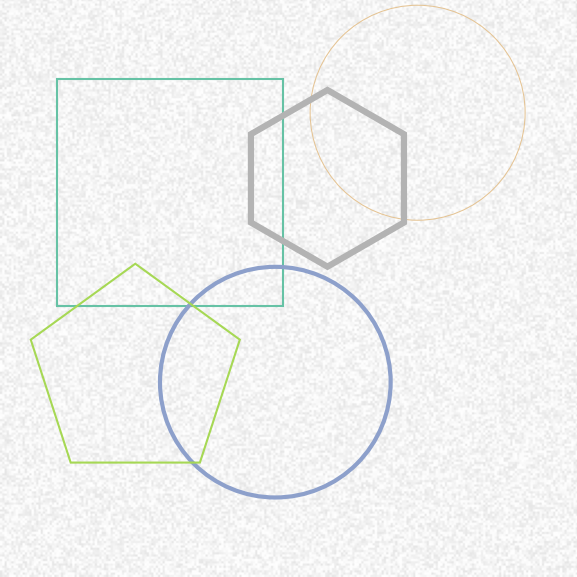[{"shape": "square", "thickness": 1, "radius": 0.98, "center": [0.295, 0.666]}, {"shape": "circle", "thickness": 2, "radius": 1.0, "center": [0.477, 0.337]}, {"shape": "pentagon", "thickness": 1, "radius": 0.95, "center": [0.234, 0.352]}, {"shape": "circle", "thickness": 0.5, "radius": 0.93, "center": [0.723, 0.804]}, {"shape": "hexagon", "thickness": 3, "radius": 0.76, "center": [0.567, 0.69]}]